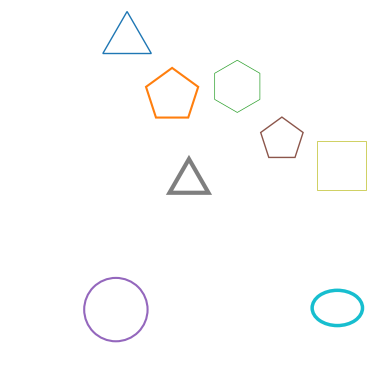[{"shape": "triangle", "thickness": 1, "radius": 0.36, "center": [0.33, 0.897]}, {"shape": "pentagon", "thickness": 1.5, "radius": 0.36, "center": [0.447, 0.752]}, {"shape": "hexagon", "thickness": 0.5, "radius": 0.34, "center": [0.616, 0.776]}, {"shape": "circle", "thickness": 1.5, "radius": 0.41, "center": [0.301, 0.196]}, {"shape": "pentagon", "thickness": 1, "radius": 0.29, "center": [0.732, 0.638]}, {"shape": "triangle", "thickness": 3, "radius": 0.29, "center": [0.491, 0.529]}, {"shape": "square", "thickness": 0.5, "radius": 0.32, "center": [0.888, 0.571]}, {"shape": "oval", "thickness": 2.5, "radius": 0.33, "center": [0.876, 0.2]}]